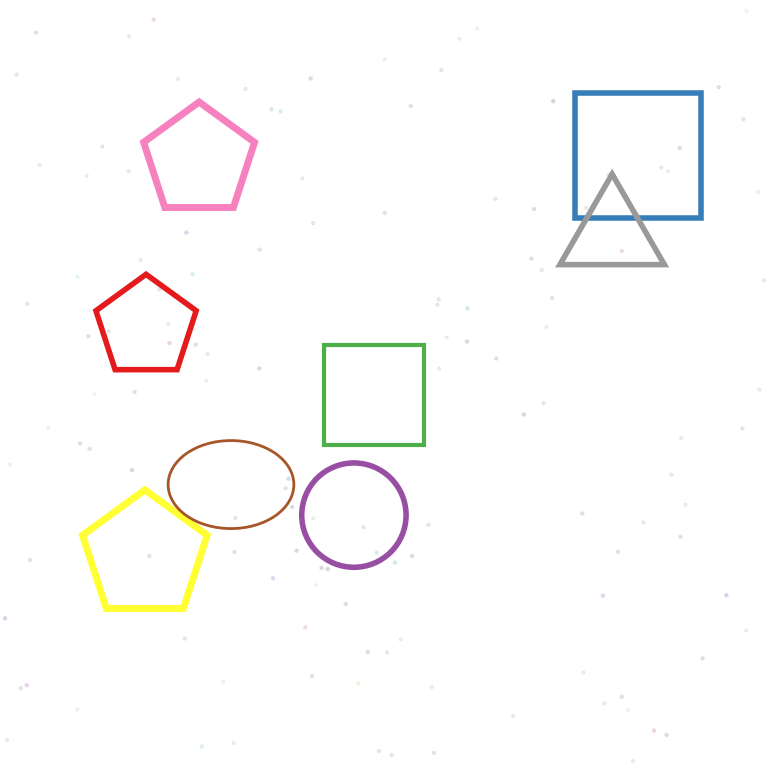[{"shape": "pentagon", "thickness": 2, "radius": 0.34, "center": [0.19, 0.575]}, {"shape": "square", "thickness": 2, "radius": 0.41, "center": [0.829, 0.798]}, {"shape": "square", "thickness": 1.5, "radius": 0.32, "center": [0.486, 0.487]}, {"shape": "circle", "thickness": 2, "radius": 0.34, "center": [0.46, 0.331]}, {"shape": "pentagon", "thickness": 2.5, "radius": 0.43, "center": [0.188, 0.279]}, {"shape": "oval", "thickness": 1, "radius": 0.41, "center": [0.3, 0.371]}, {"shape": "pentagon", "thickness": 2.5, "radius": 0.38, "center": [0.259, 0.792]}, {"shape": "triangle", "thickness": 2, "radius": 0.39, "center": [0.795, 0.696]}]